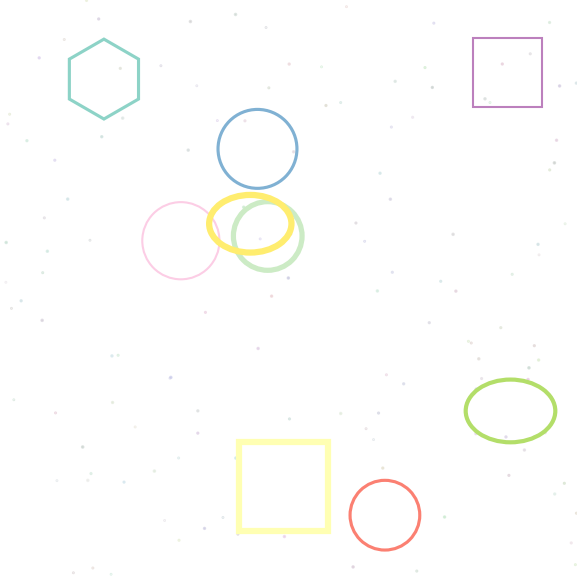[{"shape": "hexagon", "thickness": 1.5, "radius": 0.35, "center": [0.18, 0.862]}, {"shape": "square", "thickness": 3, "radius": 0.38, "center": [0.492, 0.157]}, {"shape": "circle", "thickness": 1.5, "radius": 0.3, "center": [0.667, 0.107]}, {"shape": "circle", "thickness": 1.5, "radius": 0.34, "center": [0.446, 0.741]}, {"shape": "oval", "thickness": 2, "radius": 0.39, "center": [0.884, 0.288]}, {"shape": "circle", "thickness": 1, "radius": 0.33, "center": [0.313, 0.582]}, {"shape": "square", "thickness": 1, "radius": 0.3, "center": [0.878, 0.873]}, {"shape": "circle", "thickness": 2.5, "radius": 0.3, "center": [0.464, 0.591]}, {"shape": "oval", "thickness": 3, "radius": 0.36, "center": [0.433, 0.612]}]